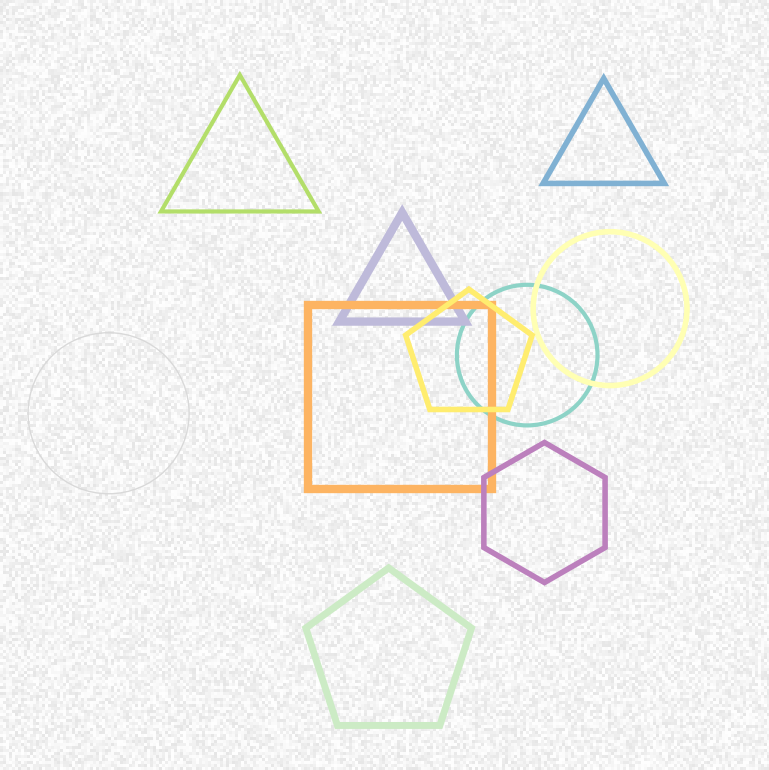[{"shape": "circle", "thickness": 1.5, "radius": 0.46, "center": [0.685, 0.539]}, {"shape": "circle", "thickness": 2, "radius": 0.5, "center": [0.792, 0.599]}, {"shape": "triangle", "thickness": 3, "radius": 0.47, "center": [0.522, 0.63]}, {"shape": "triangle", "thickness": 2, "radius": 0.45, "center": [0.784, 0.807]}, {"shape": "square", "thickness": 3, "radius": 0.6, "center": [0.519, 0.484]}, {"shape": "triangle", "thickness": 1.5, "radius": 0.59, "center": [0.311, 0.784]}, {"shape": "circle", "thickness": 0.5, "radius": 0.52, "center": [0.141, 0.463]}, {"shape": "hexagon", "thickness": 2, "radius": 0.45, "center": [0.707, 0.334]}, {"shape": "pentagon", "thickness": 2.5, "radius": 0.57, "center": [0.505, 0.149]}, {"shape": "pentagon", "thickness": 2, "radius": 0.43, "center": [0.609, 0.538]}]